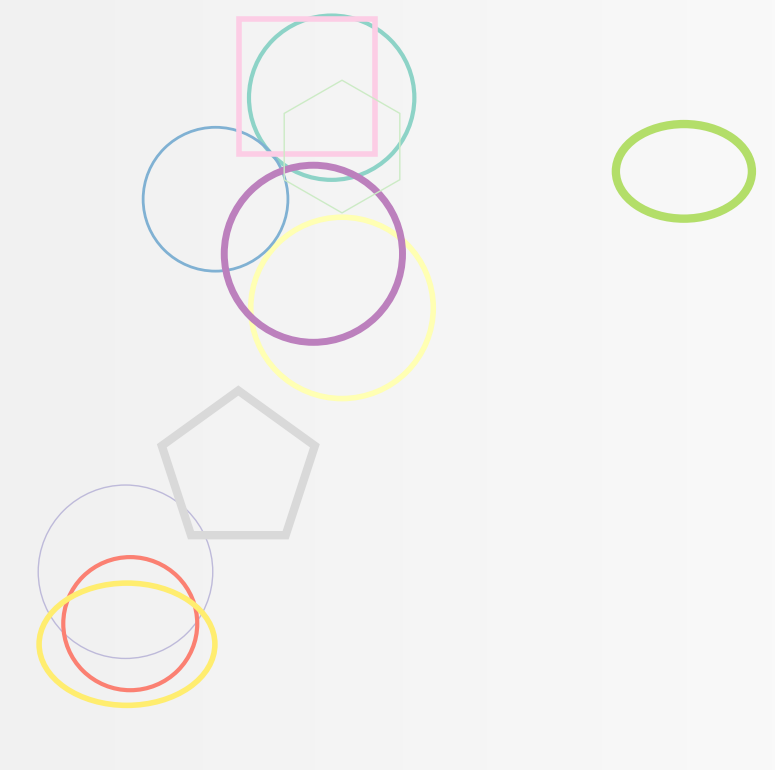[{"shape": "circle", "thickness": 1.5, "radius": 0.53, "center": [0.428, 0.873]}, {"shape": "circle", "thickness": 2, "radius": 0.59, "center": [0.441, 0.6]}, {"shape": "circle", "thickness": 0.5, "radius": 0.56, "center": [0.162, 0.257]}, {"shape": "circle", "thickness": 1.5, "radius": 0.43, "center": [0.168, 0.19]}, {"shape": "circle", "thickness": 1, "radius": 0.47, "center": [0.278, 0.741]}, {"shape": "oval", "thickness": 3, "radius": 0.44, "center": [0.882, 0.777]}, {"shape": "square", "thickness": 2, "radius": 0.44, "center": [0.396, 0.887]}, {"shape": "pentagon", "thickness": 3, "radius": 0.52, "center": [0.308, 0.389]}, {"shape": "circle", "thickness": 2.5, "radius": 0.57, "center": [0.404, 0.67]}, {"shape": "hexagon", "thickness": 0.5, "radius": 0.43, "center": [0.441, 0.81]}, {"shape": "oval", "thickness": 2, "radius": 0.57, "center": [0.164, 0.163]}]